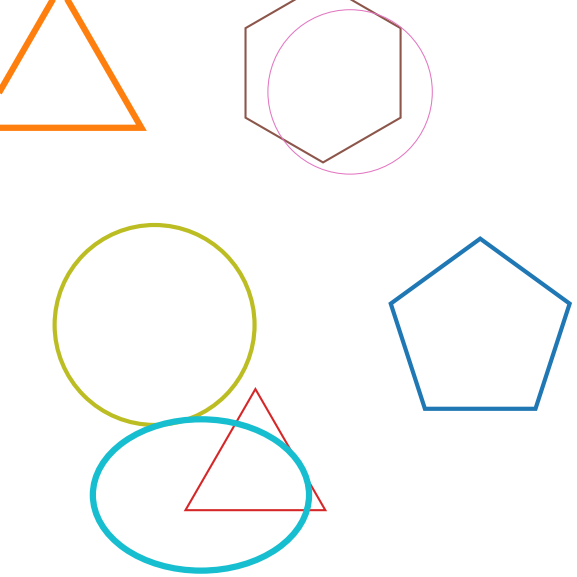[{"shape": "pentagon", "thickness": 2, "radius": 0.81, "center": [0.832, 0.423]}, {"shape": "triangle", "thickness": 3, "radius": 0.81, "center": [0.104, 0.859]}, {"shape": "triangle", "thickness": 1, "radius": 0.7, "center": [0.442, 0.186]}, {"shape": "hexagon", "thickness": 1, "radius": 0.78, "center": [0.559, 0.873]}, {"shape": "circle", "thickness": 0.5, "radius": 0.71, "center": [0.606, 0.84]}, {"shape": "circle", "thickness": 2, "radius": 0.87, "center": [0.268, 0.436]}, {"shape": "oval", "thickness": 3, "radius": 0.94, "center": [0.348, 0.142]}]